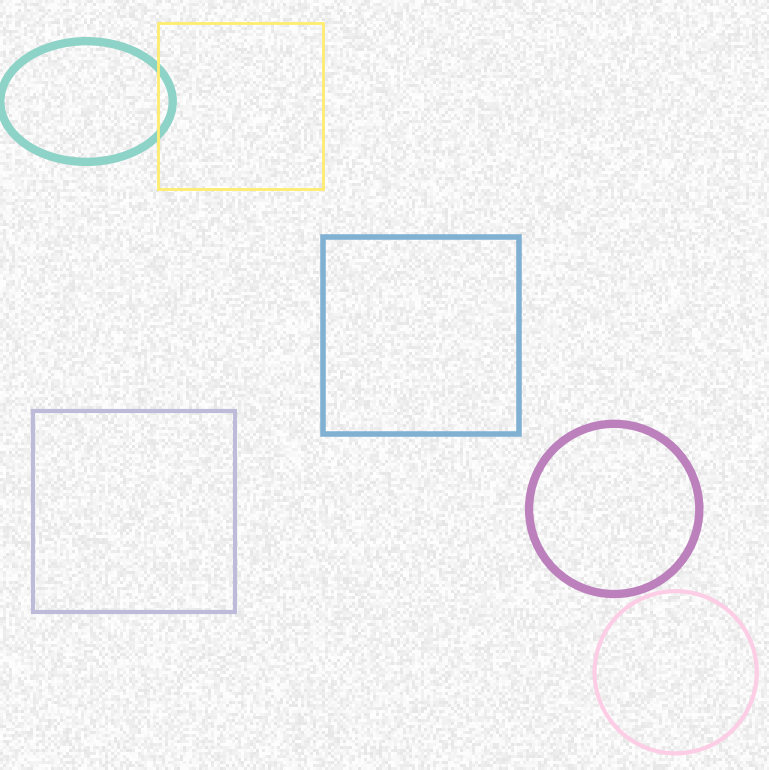[{"shape": "oval", "thickness": 3, "radius": 0.56, "center": [0.112, 0.868]}, {"shape": "square", "thickness": 1.5, "radius": 0.65, "center": [0.174, 0.336]}, {"shape": "square", "thickness": 2, "radius": 0.64, "center": [0.547, 0.564]}, {"shape": "circle", "thickness": 1.5, "radius": 0.53, "center": [0.878, 0.127]}, {"shape": "circle", "thickness": 3, "radius": 0.55, "center": [0.798, 0.339]}, {"shape": "square", "thickness": 1, "radius": 0.54, "center": [0.312, 0.862]}]